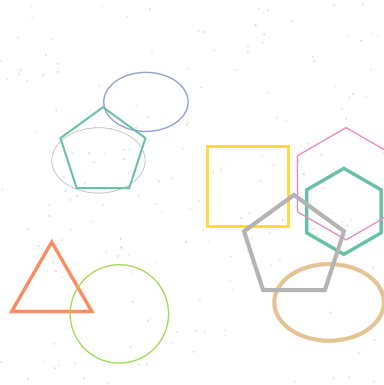[{"shape": "pentagon", "thickness": 1.5, "radius": 0.58, "center": [0.267, 0.605]}, {"shape": "hexagon", "thickness": 2.5, "radius": 0.56, "center": [0.893, 0.451]}, {"shape": "triangle", "thickness": 2.5, "radius": 0.6, "center": [0.134, 0.251]}, {"shape": "oval", "thickness": 1, "radius": 0.55, "center": [0.379, 0.735]}, {"shape": "hexagon", "thickness": 1, "radius": 0.73, "center": [0.899, 0.523]}, {"shape": "circle", "thickness": 1, "radius": 0.64, "center": [0.31, 0.185]}, {"shape": "square", "thickness": 2, "radius": 0.52, "center": [0.643, 0.516]}, {"shape": "oval", "thickness": 3, "radius": 0.71, "center": [0.855, 0.215]}, {"shape": "pentagon", "thickness": 3, "radius": 0.68, "center": [0.764, 0.357]}, {"shape": "oval", "thickness": 0.5, "radius": 0.61, "center": [0.256, 0.583]}]